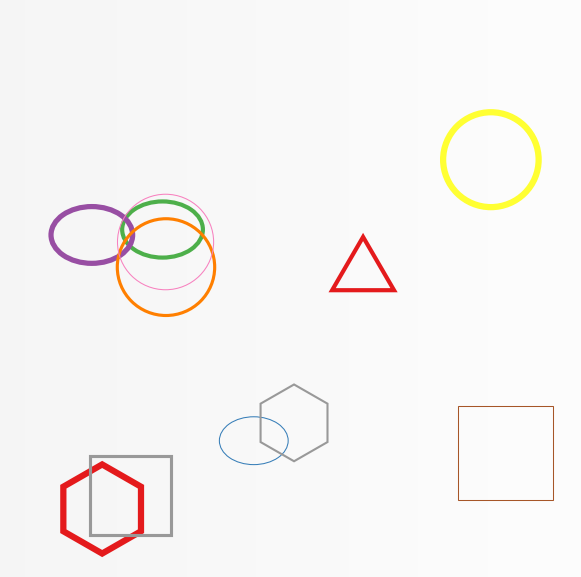[{"shape": "triangle", "thickness": 2, "radius": 0.31, "center": [0.625, 0.527]}, {"shape": "hexagon", "thickness": 3, "radius": 0.39, "center": [0.176, 0.118]}, {"shape": "oval", "thickness": 0.5, "radius": 0.3, "center": [0.437, 0.236]}, {"shape": "oval", "thickness": 2, "radius": 0.35, "center": [0.28, 0.602]}, {"shape": "oval", "thickness": 2.5, "radius": 0.35, "center": [0.158, 0.592]}, {"shape": "circle", "thickness": 1.5, "radius": 0.42, "center": [0.286, 0.537]}, {"shape": "circle", "thickness": 3, "radius": 0.41, "center": [0.845, 0.723]}, {"shape": "square", "thickness": 0.5, "radius": 0.41, "center": [0.869, 0.214]}, {"shape": "circle", "thickness": 0.5, "radius": 0.41, "center": [0.285, 0.58]}, {"shape": "hexagon", "thickness": 1, "radius": 0.33, "center": [0.506, 0.267]}, {"shape": "square", "thickness": 1.5, "radius": 0.34, "center": [0.224, 0.141]}]